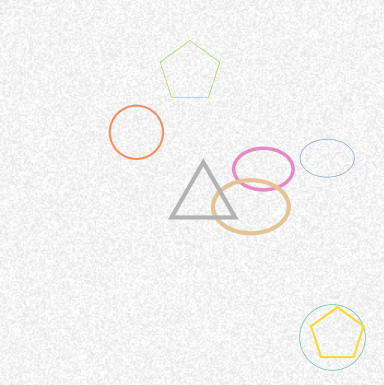[{"shape": "circle", "thickness": 0.5, "radius": 0.43, "center": [0.864, 0.124]}, {"shape": "circle", "thickness": 1.5, "radius": 0.35, "center": [0.354, 0.656]}, {"shape": "oval", "thickness": 0.5, "radius": 0.35, "center": [0.85, 0.589]}, {"shape": "oval", "thickness": 2.5, "radius": 0.39, "center": [0.684, 0.561]}, {"shape": "pentagon", "thickness": 0.5, "radius": 0.41, "center": [0.493, 0.813]}, {"shape": "pentagon", "thickness": 1.5, "radius": 0.36, "center": [0.876, 0.13]}, {"shape": "oval", "thickness": 3, "radius": 0.49, "center": [0.652, 0.463]}, {"shape": "triangle", "thickness": 3, "radius": 0.48, "center": [0.528, 0.483]}]